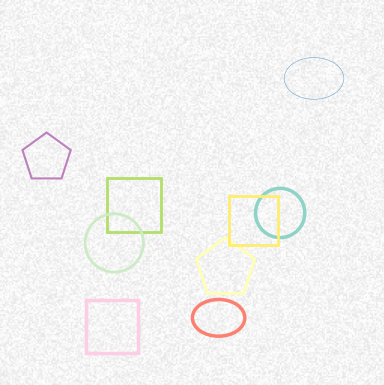[{"shape": "circle", "thickness": 2.5, "radius": 0.32, "center": [0.728, 0.447]}, {"shape": "pentagon", "thickness": 2, "radius": 0.4, "center": [0.586, 0.303]}, {"shape": "oval", "thickness": 2.5, "radius": 0.34, "center": [0.568, 0.174]}, {"shape": "oval", "thickness": 0.5, "radius": 0.39, "center": [0.816, 0.796]}, {"shape": "square", "thickness": 2, "radius": 0.35, "center": [0.347, 0.467]}, {"shape": "square", "thickness": 2.5, "radius": 0.34, "center": [0.291, 0.152]}, {"shape": "pentagon", "thickness": 1.5, "radius": 0.33, "center": [0.121, 0.59]}, {"shape": "circle", "thickness": 2, "radius": 0.38, "center": [0.297, 0.369]}, {"shape": "square", "thickness": 2, "radius": 0.32, "center": [0.659, 0.427]}]